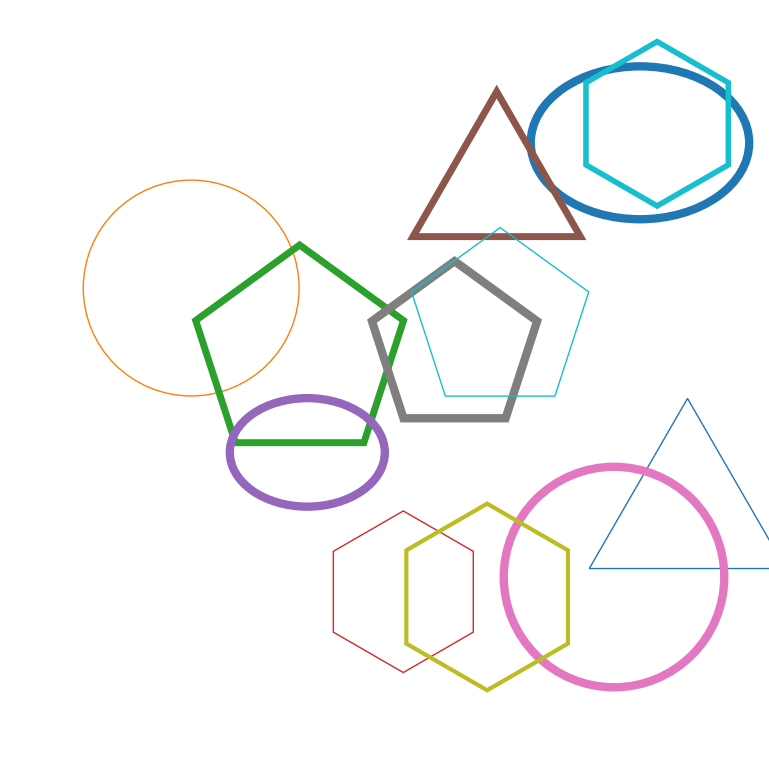[{"shape": "oval", "thickness": 3, "radius": 0.71, "center": [0.831, 0.815]}, {"shape": "triangle", "thickness": 0.5, "radius": 0.74, "center": [0.893, 0.335]}, {"shape": "circle", "thickness": 0.5, "radius": 0.7, "center": [0.248, 0.626]}, {"shape": "pentagon", "thickness": 2.5, "radius": 0.71, "center": [0.389, 0.54]}, {"shape": "hexagon", "thickness": 0.5, "radius": 0.52, "center": [0.524, 0.232]}, {"shape": "oval", "thickness": 3, "radius": 0.5, "center": [0.399, 0.412]}, {"shape": "triangle", "thickness": 2.5, "radius": 0.63, "center": [0.645, 0.755]}, {"shape": "circle", "thickness": 3, "radius": 0.72, "center": [0.797, 0.251]}, {"shape": "pentagon", "thickness": 3, "radius": 0.56, "center": [0.59, 0.548]}, {"shape": "hexagon", "thickness": 1.5, "radius": 0.61, "center": [0.633, 0.225]}, {"shape": "pentagon", "thickness": 0.5, "radius": 0.6, "center": [0.65, 0.583]}, {"shape": "hexagon", "thickness": 2, "radius": 0.53, "center": [0.853, 0.839]}]